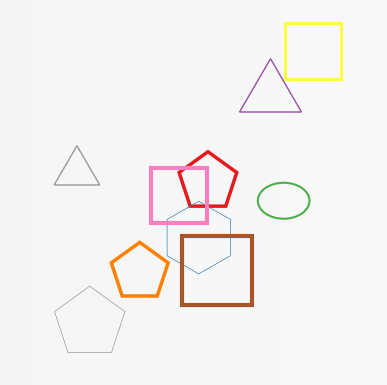[{"shape": "pentagon", "thickness": 2.5, "radius": 0.39, "center": [0.537, 0.528]}, {"shape": "hexagon", "thickness": 0.5, "radius": 0.47, "center": [0.513, 0.383]}, {"shape": "oval", "thickness": 1.5, "radius": 0.33, "center": [0.732, 0.479]}, {"shape": "triangle", "thickness": 1, "radius": 0.46, "center": [0.698, 0.755]}, {"shape": "pentagon", "thickness": 2.5, "radius": 0.39, "center": [0.361, 0.294]}, {"shape": "square", "thickness": 2, "radius": 0.36, "center": [0.807, 0.867]}, {"shape": "square", "thickness": 3, "radius": 0.45, "center": [0.56, 0.296]}, {"shape": "square", "thickness": 3, "radius": 0.36, "center": [0.463, 0.493]}, {"shape": "pentagon", "thickness": 0.5, "radius": 0.48, "center": [0.232, 0.161]}, {"shape": "triangle", "thickness": 1, "radius": 0.34, "center": [0.199, 0.553]}]